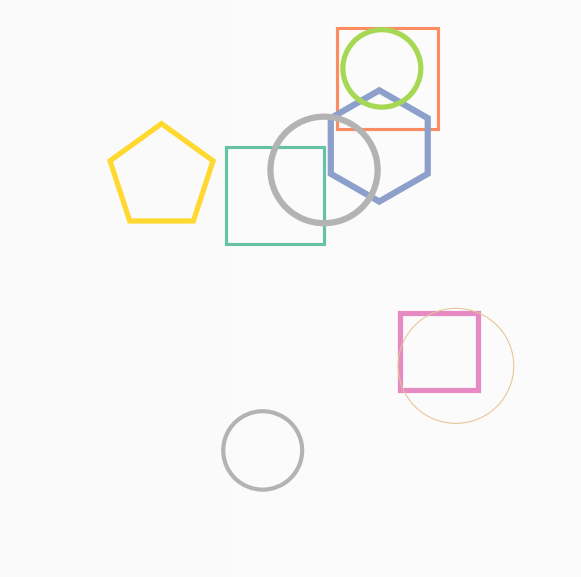[{"shape": "square", "thickness": 1.5, "radius": 0.42, "center": [0.474, 0.66]}, {"shape": "square", "thickness": 1.5, "radius": 0.43, "center": [0.667, 0.863]}, {"shape": "hexagon", "thickness": 3, "radius": 0.48, "center": [0.653, 0.746]}, {"shape": "square", "thickness": 2.5, "radius": 0.33, "center": [0.755, 0.39]}, {"shape": "circle", "thickness": 2.5, "radius": 0.34, "center": [0.657, 0.881]}, {"shape": "pentagon", "thickness": 2.5, "radius": 0.47, "center": [0.278, 0.692]}, {"shape": "circle", "thickness": 0.5, "radius": 0.5, "center": [0.784, 0.366]}, {"shape": "circle", "thickness": 2, "radius": 0.34, "center": [0.452, 0.219]}, {"shape": "circle", "thickness": 3, "radius": 0.46, "center": [0.557, 0.705]}]